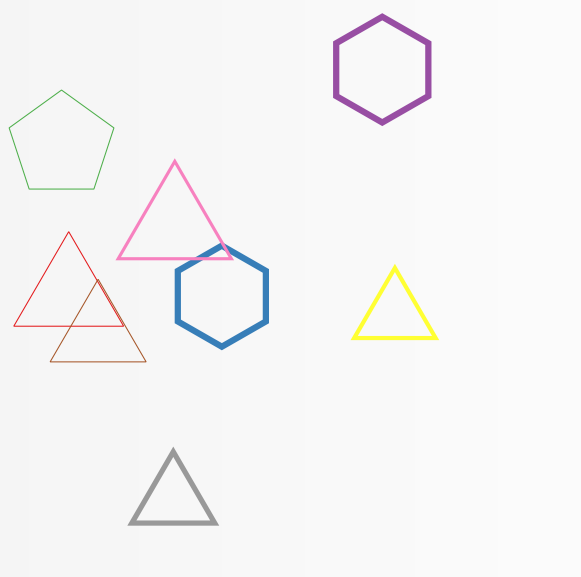[{"shape": "triangle", "thickness": 0.5, "radius": 0.55, "center": [0.118, 0.489]}, {"shape": "hexagon", "thickness": 3, "radius": 0.44, "center": [0.382, 0.486]}, {"shape": "pentagon", "thickness": 0.5, "radius": 0.47, "center": [0.106, 0.748]}, {"shape": "hexagon", "thickness": 3, "radius": 0.46, "center": [0.658, 0.879]}, {"shape": "triangle", "thickness": 2, "radius": 0.4, "center": [0.679, 0.454]}, {"shape": "triangle", "thickness": 0.5, "radius": 0.48, "center": [0.169, 0.42]}, {"shape": "triangle", "thickness": 1.5, "radius": 0.56, "center": [0.301, 0.607]}, {"shape": "triangle", "thickness": 2.5, "radius": 0.41, "center": [0.298, 0.135]}]